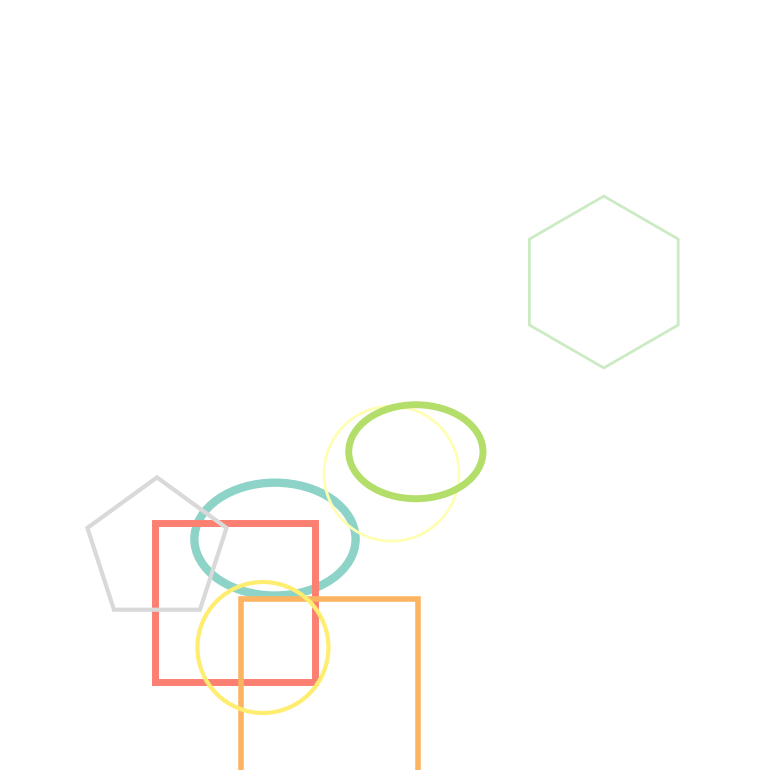[{"shape": "oval", "thickness": 3, "radius": 0.52, "center": [0.357, 0.3]}, {"shape": "circle", "thickness": 1, "radius": 0.44, "center": [0.508, 0.385]}, {"shape": "square", "thickness": 2.5, "radius": 0.52, "center": [0.305, 0.217]}, {"shape": "square", "thickness": 2, "radius": 0.57, "center": [0.428, 0.107]}, {"shape": "oval", "thickness": 2.5, "radius": 0.44, "center": [0.54, 0.413]}, {"shape": "pentagon", "thickness": 1.5, "radius": 0.47, "center": [0.204, 0.285]}, {"shape": "hexagon", "thickness": 1, "radius": 0.56, "center": [0.784, 0.634]}, {"shape": "circle", "thickness": 1.5, "radius": 0.43, "center": [0.341, 0.159]}]